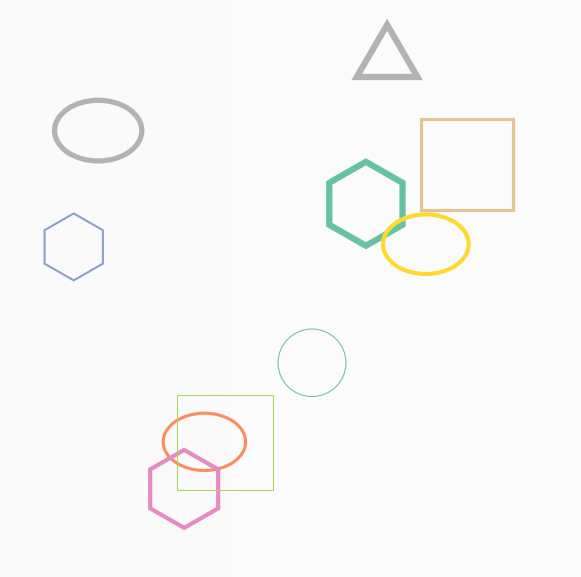[{"shape": "circle", "thickness": 0.5, "radius": 0.29, "center": [0.537, 0.371]}, {"shape": "hexagon", "thickness": 3, "radius": 0.36, "center": [0.63, 0.646]}, {"shape": "oval", "thickness": 1.5, "radius": 0.35, "center": [0.352, 0.234]}, {"shape": "hexagon", "thickness": 1, "radius": 0.29, "center": [0.127, 0.572]}, {"shape": "hexagon", "thickness": 2, "radius": 0.34, "center": [0.317, 0.153]}, {"shape": "square", "thickness": 0.5, "radius": 0.41, "center": [0.387, 0.232]}, {"shape": "oval", "thickness": 2, "radius": 0.37, "center": [0.733, 0.576]}, {"shape": "square", "thickness": 1.5, "radius": 0.39, "center": [0.804, 0.714]}, {"shape": "triangle", "thickness": 3, "radius": 0.3, "center": [0.666, 0.896]}, {"shape": "oval", "thickness": 2.5, "radius": 0.38, "center": [0.169, 0.773]}]